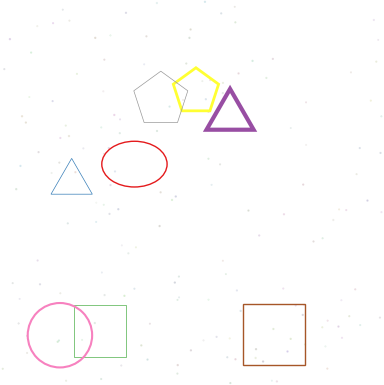[{"shape": "oval", "thickness": 1, "radius": 0.42, "center": [0.349, 0.574]}, {"shape": "triangle", "thickness": 0.5, "radius": 0.31, "center": [0.186, 0.527]}, {"shape": "square", "thickness": 0.5, "radius": 0.34, "center": [0.259, 0.14]}, {"shape": "triangle", "thickness": 3, "radius": 0.35, "center": [0.598, 0.698]}, {"shape": "pentagon", "thickness": 2, "radius": 0.31, "center": [0.509, 0.762]}, {"shape": "square", "thickness": 1, "radius": 0.4, "center": [0.711, 0.131]}, {"shape": "circle", "thickness": 1.5, "radius": 0.42, "center": [0.156, 0.129]}, {"shape": "pentagon", "thickness": 0.5, "radius": 0.37, "center": [0.418, 0.741]}]